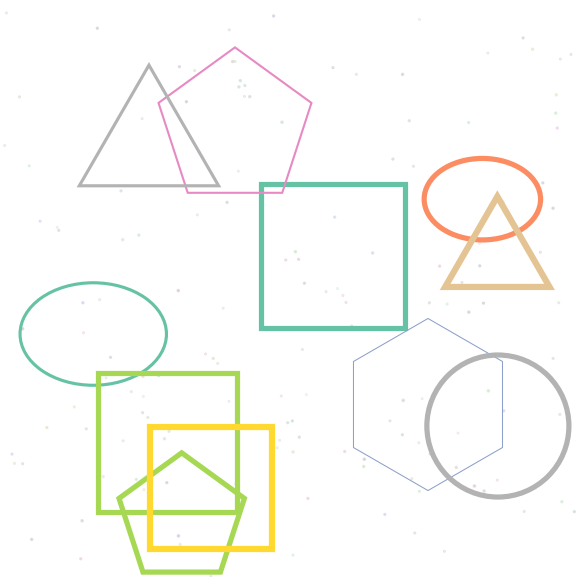[{"shape": "oval", "thickness": 1.5, "radius": 0.63, "center": [0.161, 0.421]}, {"shape": "square", "thickness": 2.5, "radius": 0.62, "center": [0.577, 0.555]}, {"shape": "oval", "thickness": 2.5, "radius": 0.5, "center": [0.835, 0.654]}, {"shape": "hexagon", "thickness": 0.5, "radius": 0.74, "center": [0.741, 0.299]}, {"shape": "pentagon", "thickness": 1, "radius": 0.7, "center": [0.407, 0.778]}, {"shape": "square", "thickness": 2.5, "radius": 0.6, "center": [0.29, 0.233]}, {"shape": "pentagon", "thickness": 2.5, "radius": 0.57, "center": [0.315, 0.101]}, {"shape": "square", "thickness": 3, "radius": 0.53, "center": [0.366, 0.154]}, {"shape": "triangle", "thickness": 3, "radius": 0.52, "center": [0.861, 0.554]}, {"shape": "triangle", "thickness": 1.5, "radius": 0.7, "center": [0.258, 0.747]}, {"shape": "circle", "thickness": 2.5, "radius": 0.61, "center": [0.862, 0.261]}]